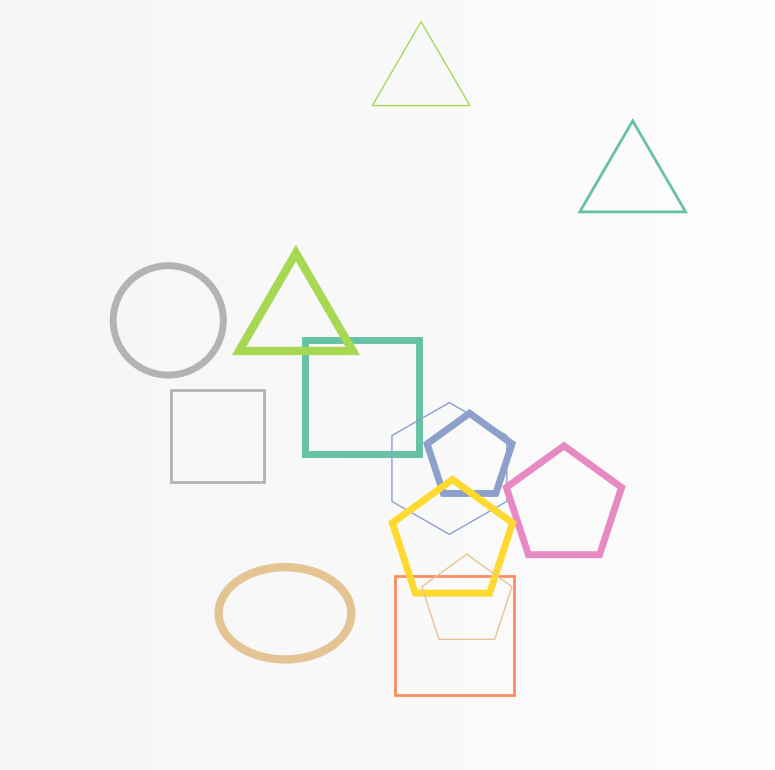[{"shape": "triangle", "thickness": 1, "radius": 0.39, "center": [0.816, 0.764]}, {"shape": "square", "thickness": 2.5, "radius": 0.37, "center": [0.467, 0.485]}, {"shape": "square", "thickness": 1, "radius": 0.38, "center": [0.587, 0.175]}, {"shape": "pentagon", "thickness": 2.5, "radius": 0.29, "center": [0.606, 0.406]}, {"shape": "hexagon", "thickness": 0.5, "radius": 0.43, "center": [0.58, 0.392]}, {"shape": "pentagon", "thickness": 2.5, "radius": 0.39, "center": [0.728, 0.343]}, {"shape": "triangle", "thickness": 0.5, "radius": 0.36, "center": [0.543, 0.899]}, {"shape": "triangle", "thickness": 3, "radius": 0.42, "center": [0.382, 0.587]}, {"shape": "pentagon", "thickness": 2.5, "radius": 0.41, "center": [0.584, 0.296]}, {"shape": "pentagon", "thickness": 0.5, "radius": 0.31, "center": [0.602, 0.219]}, {"shape": "oval", "thickness": 3, "radius": 0.43, "center": [0.368, 0.204]}, {"shape": "square", "thickness": 1, "radius": 0.3, "center": [0.281, 0.434]}, {"shape": "circle", "thickness": 2.5, "radius": 0.36, "center": [0.217, 0.584]}]